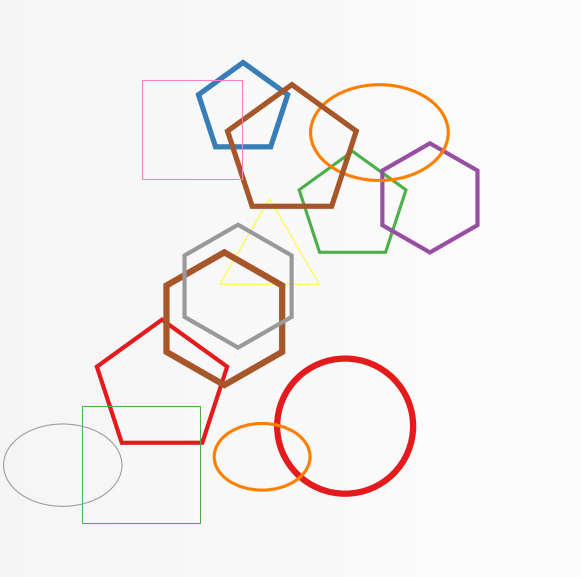[{"shape": "circle", "thickness": 3, "radius": 0.58, "center": [0.594, 0.261]}, {"shape": "pentagon", "thickness": 2, "radius": 0.59, "center": [0.279, 0.328]}, {"shape": "pentagon", "thickness": 2.5, "radius": 0.4, "center": [0.418, 0.81]}, {"shape": "square", "thickness": 0.5, "radius": 0.51, "center": [0.243, 0.195]}, {"shape": "pentagon", "thickness": 1.5, "radius": 0.48, "center": [0.607, 0.64]}, {"shape": "hexagon", "thickness": 2, "radius": 0.47, "center": [0.74, 0.656]}, {"shape": "oval", "thickness": 1.5, "radius": 0.59, "center": [0.653, 0.77]}, {"shape": "oval", "thickness": 1.5, "radius": 0.41, "center": [0.451, 0.208]}, {"shape": "triangle", "thickness": 0.5, "radius": 0.49, "center": [0.464, 0.556]}, {"shape": "pentagon", "thickness": 2.5, "radius": 0.58, "center": [0.502, 0.736]}, {"shape": "hexagon", "thickness": 3, "radius": 0.57, "center": [0.386, 0.447]}, {"shape": "square", "thickness": 0.5, "radius": 0.43, "center": [0.331, 0.775]}, {"shape": "oval", "thickness": 0.5, "radius": 0.51, "center": [0.108, 0.194]}, {"shape": "hexagon", "thickness": 2, "radius": 0.53, "center": [0.41, 0.504]}]